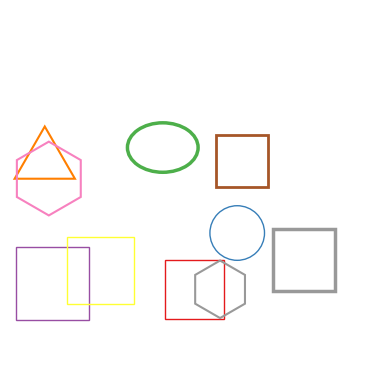[{"shape": "square", "thickness": 1, "radius": 0.38, "center": [0.505, 0.247]}, {"shape": "circle", "thickness": 1, "radius": 0.35, "center": [0.616, 0.395]}, {"shape": "oval", "thickness": 2.5, "radius": 0.46, "center": [0.423, 0.617]}, {"shape": "square", "thickness": 1, "radius": 0.48, "center": [0.137, 0.264]}, {"shape": "triangle", "thickness": 1.5, "radius": 0.45, "center": [0.116, 0.581]}, {"shape": "square", "thickness": 1, "radius": 0.43, "center": [0.262, 0.299]}, {"shape": "square", "thickness": 2, "radius": 0.34, "center": [0.629, 0.582]}, {"shape": "hexagon", "thickness": 1.5, "radius": 0.48, "center": [0.127, 0.536]}, {"shape": "hexagon", "thickness": 1.5, "radius": 0.37, "center": [0.572, 0.249]}, {"shape": "square", "thickness": 2.5, "radius": 0.4, "center": [0.79, 0.324]}]